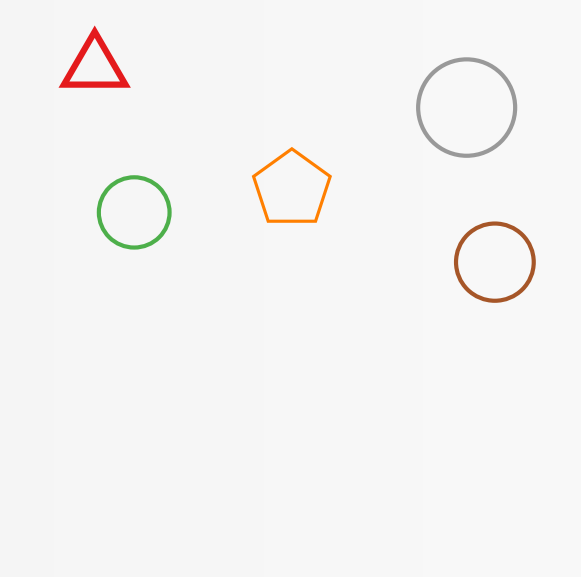[{"shape": "triangle", "thickness": 3, "radius": 0.31, "center": [0.163, 0.883]}, {"shape": "circle", "thickness": 2, "radius": 0.3, "center": [0.231, 0.631]}, {"shape": "pentagon", "thickness": 1.5, "radius": 0.35, "center": [0.502, 0.672]}, {"shape": "circle", "thickness": 2, "radius": 0.33, "center": [0.851, 0.545]}, {"shape": "circle", "thickness": 2, "radius": 0.42, "center": [0.803, 0.813]}]